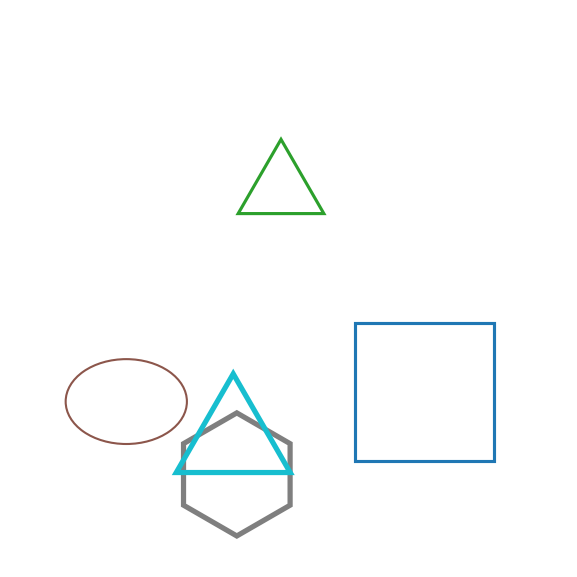[{"shape": "square", "thickness": 1.5, "radius": 0.6, "center": [0.735, 0.32]}, {"shape": "triangle", "thickness": 1.5, "radius": 0.43, "center": [0.487, 0.672]}, {"shape": "oval", "thickness": 1, "radius": 0.52, "center": [0.219, 0.304]}, {"shape": "hexagon", "thickness": 2.5, "radius": 0.53, "center": [0.41, 0.178]}, {"shape": "triangle", "thickness": 2.5, "radius": 0.57, "center": [0.404, 0.238]}]